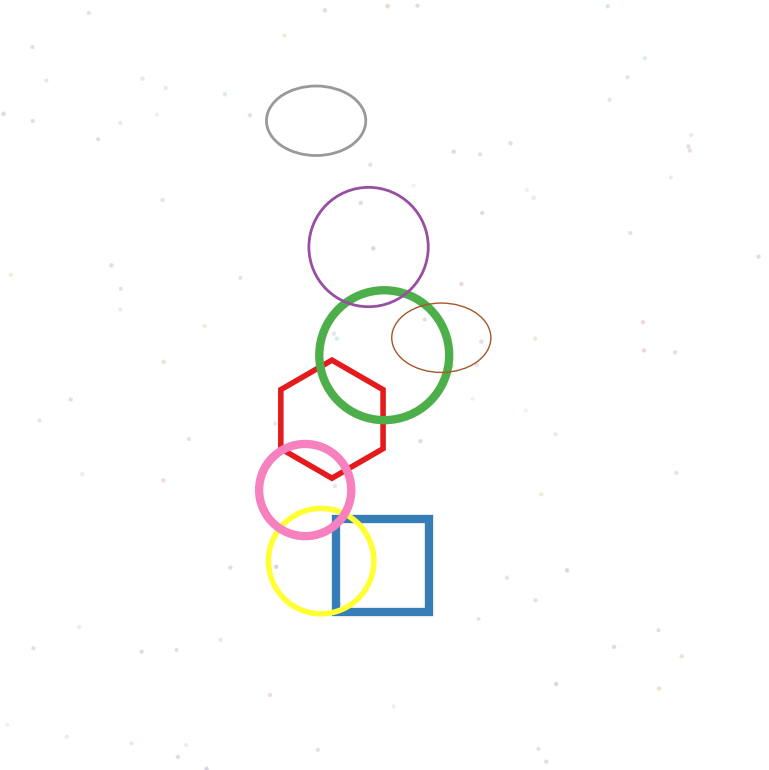[{"shape": "hexagon", "thickness": 2, "radius": 0.38, "center": [0.431, 0.456]}, {"shape": "square", "thickness": 3, "radius": 0.3, "center": [0.497, 0.266]}, {"shape": "circle", "thickness": 3, "radius": 0.42, "center": [0.499, 0.539]}, {"shape": "circle", "thickness": 1, "radius": 0.39, "center": [0.479, 0.679]}, {"shape": "circle", "thickness": 2, "radius": 0.34, "center": [0.417, 0.271]}, {"shape": "oval", "thickness": 0.5, "radius": 0.32, "center": [0.573, 0.561]}, {"shape": "circle", "thickness": 3, "radius": 0.3, "center": [0.396, 0.364]}, {"shape": "oval", "thickness": 1, "radius": 0.32, "center": [0.411, 0.843]}]